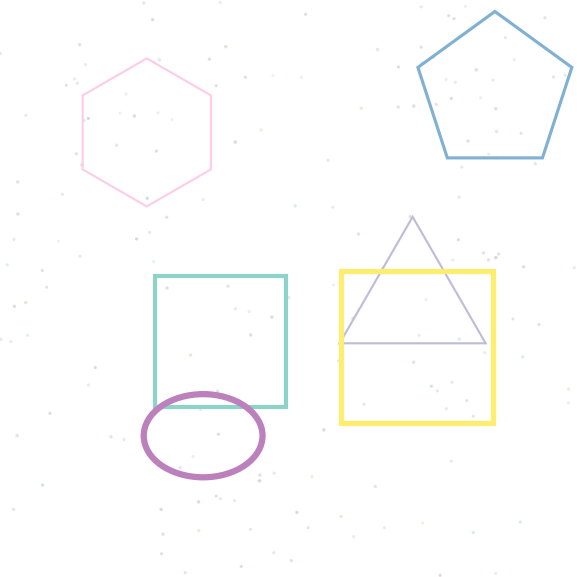[{"shape": "square", "thickness": 2, "radius": 0.57, "center": [0.381, 0.408]}, {"shape": "triangle", "thickness": 1, "radius": 0.73, "center": [0.715, 0.478]}, {"shape": "pentagon", "thickness": 1.5, "radius": 0.7, "center": [0.857, 0.839]}, {"shape": "hexagon", "thickness": 1, "radius": 0.64, "center": [0.254, 0.77]}, {"shape": "oval", "thickness": 3, "radius": 0.51, "center": [0.352, 0.245]}, {"shape": "square", "thickness": 2.5, "radius": 0.66, "center": [0.722, 0.398]}]